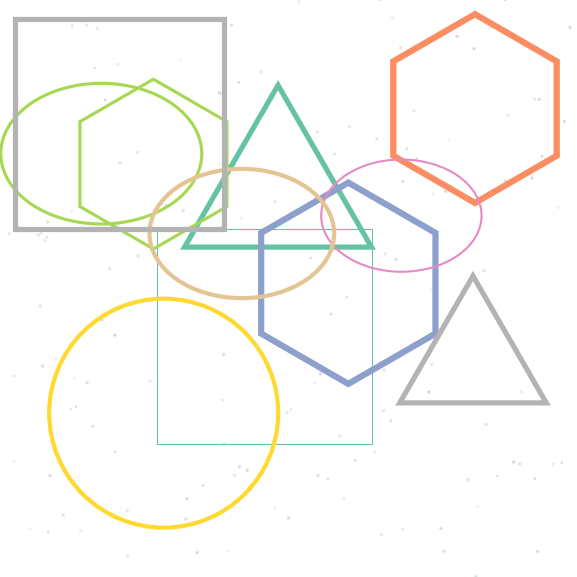[{"shape": "triangle", "thickness": 2.5, "radius": 0.93, "center": [0.481, 0.665]}, {"shape": "square", "thickness": 0.5, "radius": 0.93, "center": [0.458, 0.416]}, {"shape": "hexagon", "thickness": 3, "radius": 0.82, "center": [0.823, 0.811]}, {"shape": "hexagon", "thickness": 3, "radius": 0.87, "center": [0.603, 0.509]}, {"shape": "oval", "thickness": 1, "radius": 0.69, "center": [0.695, 0.626]}, {"shape": "oval", "thickness": 1.5, "radius": 0.87, "center": [0.175, 0.733]}, {"shape": "hexagon", "thickness": 1.5, "radius": 0.73, "center": [0.266, 0.715]}, {"shape": "circle", "thickness": 2, "radius": 0.99, "center": [0.283, 0.284]}, {"shape": "oval", "thickness": 2, "radius": 0.8, "center": [0.419, 0.595]}, {"shape": "square", "thickness": 2.5, "radius": 0.91, "center": [0.207, 0.785]}, {"shape": "triangle", "thickness": 2.5, "radius": 0.73, "center": [0.819, 0.375]}]